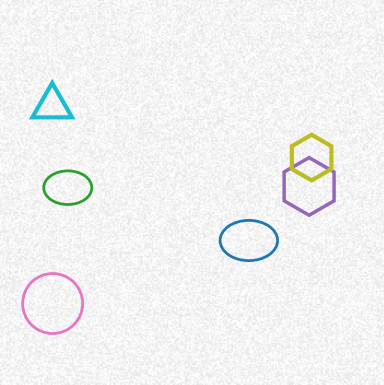[{"shape": "oval", "thickness": 2, "radius": 0.37, "center": [0.646, 0.375]}, {"shape": "oval", "thickness": 2, "radius": 0.31, "center": [0.176, 0.512]}, {"shape": "hexagon", "thickness": 2.5, "radius": 0.37, "center": [0.803, 0.516]}, {"shape": "circle", "thickness": 2, "radius": 0.39, "center": [0.137, 0.212]}, {"shape": "hexagon", "thickness": 3, "radius": 0.3, "center": [0.809, 0.591]}, {"shape": "triangle", "thickness": 3, "radius": 0.3, "center": [0.136, 0.725]}]